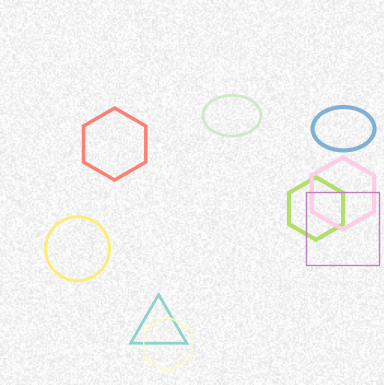[{"shape": "triangle", "thickness": 2, "radius": 0.42, "center": [0.412, 0.151]}, {"shape": "hexagon", "thickness": 1, "radius": 0.36, "center": [0.435, 0.107]}, {"shape": "hexagon", "thickness": 2.5, "radius": 0.47, "center": [0.298, 0.626]}, {"shape": "oval", "thickness": 3, "radius": 0.4, "center": [0.892, 0.666]}, {"shape": "hexagon", "thickness": 3, "radius": 0.41, "center": [0.821, 0.459]}, {"shape": "hexagon", "thickness": 3, "radius": 0.47, "center": [0.891, 0.498]}, {"shape": "square", "thickness": 1, "radius": 0.48, "center": [0.89, 0.406]}, {"shape": "oval", "thickness": 2, "radius": 0.38, "center": [0.603, 0.7]}, {"shape": "circle", "thickness": 2, "radius": 0.42, "center": [0.201, 0.354]}]